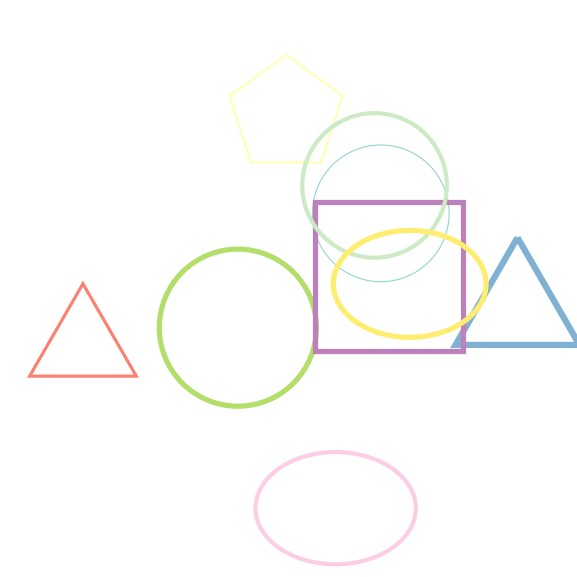[{"shape": "circle", "thickness": 0.5, "radius": 0.59, "center": [0.659, 0.63]}, {"shape": "pentagon", "thickness": 1, "radius": 0.52, "center": [0.495, 0.801]}, {"shape": "triangle", "thickness": 1.5, "radius": 0.53, "center": [0.144, 0.401]}, {"shape": "triangle", "thickness": 3, "radius": 0.62, "center": [0.896, 0.464]}, {"shape": "circle", "thickness": 2.5, "radius": 0.68, "center": [0.412, 0.432]}, {"shape": "oval", "thickness": 2, "radius": 0.69, "center": [0.581, 0.119]}, {"shape": "square", "thickness": 2.5, "radius": 0.64, "center": [0.674, 0.521]}, {"shape": "circle", "thickness": 2, "radius": 0.63, "center": [0.649, 0.678]}, {"shape": "oval", "thickness": 2.5, "radius": 0.66, "center": [0.709, 0.508]}]